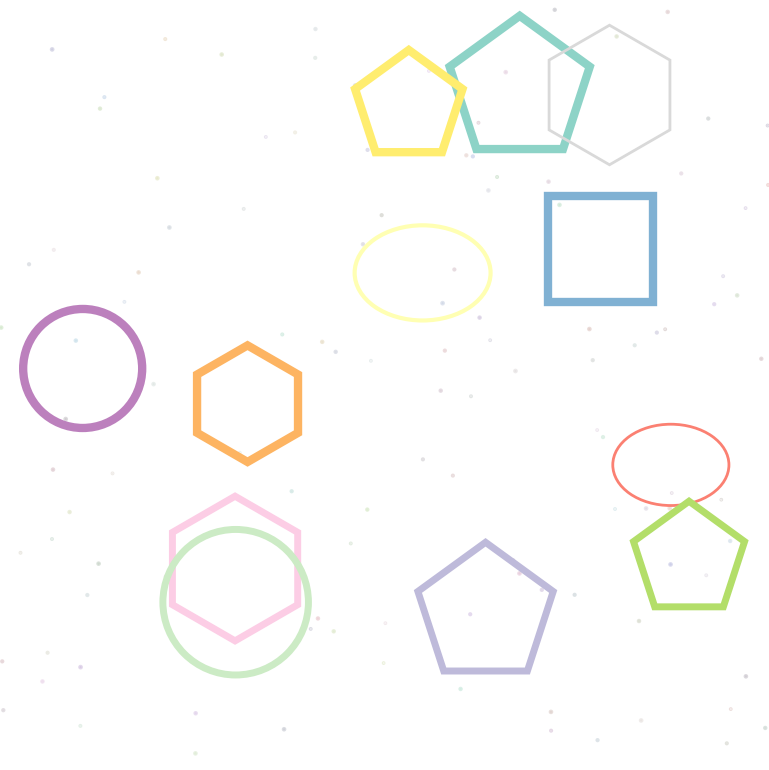[{"shape": "pentagon", "thickness": 3, "radius": 0.48, "center": [0.675, 0.884]}, {"shape": "oval", "thickness": 1.5, "radius": 0.44, "center": [0.549, 0.646]}, {"shape": "pentagon", "thickness": 2.5, "radius": 0.46, "center": [0.631, 0.203]}, {"shape": "oval", "thickness": 1, "radius": 0.38, "center": [0.871, 0.396]}, {"shape": "square", "thickness": 3, "radius": 0.34, "center": [0.78, 0.677]}, {"shape": "hexagon", "thickness": 3, "radius": 0.38, "center": [0.321, 0.476]}, {"shape": "pentagon", "thickness": 2.5, "radius": 0.38, "center": [0.895, 0.273]}, {"shape": "hexagon", "thickness": 2.5, "radius": 0.47, "center": [0.305, 0.262]}, {"shape": "hexagon", "thickness": 1, "radius": 0.45, "center": [0.792, 0.877]}, {"shape": "circle", "thickness": 3, "radius": 0.39, "center": [0.107, 0.521]}, {"shape": "circle", "thickness": 2.5, "radius": 0.47, "center": [0.306, 0.218]}, {"shape": "pentagon", "thickness": 3, "radius": 0.37, "center": [0.531, 0.862]}]